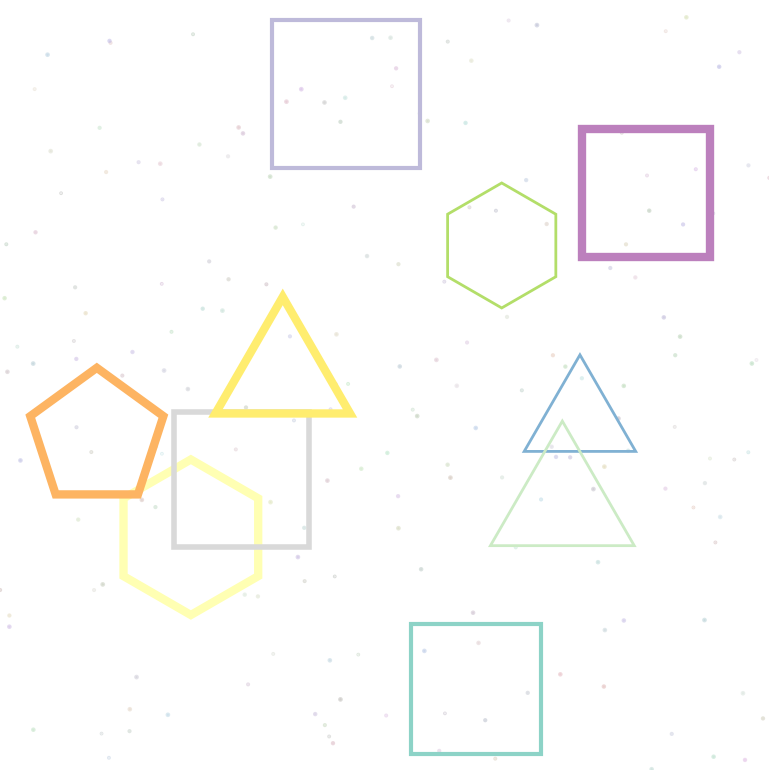[{"shape": "square", "thickness": 1.5, "radius": 0.42, "center": [0.618, 0.105]}, {"shape": "hexagon", "thickness": 3, "radius": 0.5, "center": [0.248, 0.302]}, {"shape": "square", "thickness": 1.5, "radius": 0.48, "center": [0.449, 0.878]}, {"shape": "triangle", "thickness": 1, "radius": 0.42, "center": [0.753, 0.456]}, {"shape": "pentagon", "thickness": 3, "radius": 0.45, "center": [0.126, 0.431]}, {"shape": "hexagon", "thickness": 1, "radius": 0.41, "center": [0.652, 0.681]}, {"shape": "square", "thickness": 2, "radius": 0.44, "center": [0.313, 0.378]}, {"shape": "square", "thickness": 3, "radius": 0.42, "center": [0.839, 0.75]}, {"shape": "triangle", "thickness": 1, "radius": 0.54, "center": [0.73, 0.345]}, {"shape": "triangle", "thickness": 3, "radius": 0.5, "center": [0.367, 0.513]}]